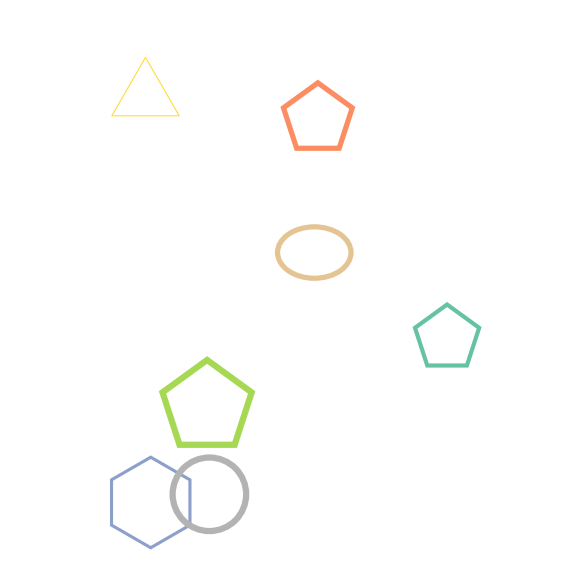[{"shape": "pentagon", "thickness": 2, "radius": 0.29, "center": [0.774, 0.413]}, {"shape": "pentagon", "thickness": 2.5, "radius": 0.31, "center": [0.55, 0.793]}, {"shape": "hexagon", "thickness": 1.5, "radius": 0.39, "center": [0.261, 0.129]}, {"shape": "pentagon", "thickness": 3, "radius": 0.41, "center": [0.359, 0.295]}, {"shape": "triangle", "thickness": 0.5, "radius": 0.34, "center": [0.252, 0.832]}, {"shape": "oval", "thickness": 2.5, "radius": 0.32, "center": [0.544, 0.562]}, {"shape": "circle", "thickness": 3, "radius": 0.32, "center": [0.363, 0.143]}]